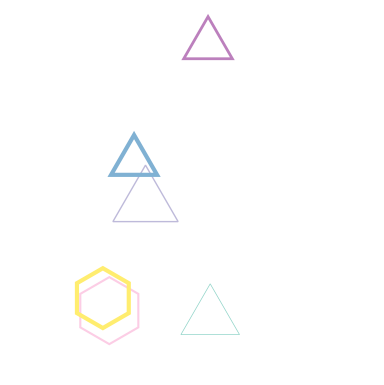[{"shape": "triangle", "thickness": 0.5, "radius": 0.44, "center": [0.546, 0.175]}, {"shape": "triangle", "thickness": 1, "radius": 0.49, "center": [0.378, 0.473]}, {"shape": "triangle", "thickness": 3, "radius": 0.34, "center": [0.348, 0.58]}, {"shape": "hexagon", "thickness": 1.5, "radius": 0.44, "center": [0.284, 0.193]}, {"shape": "triangle", "thickness": 2, "radius": 0.36, "center": [0.54, 0.884]}, {"shape": "hexagon", "thickness": 3, "radius": 0.39, "center": [0.267, 0.226]}]